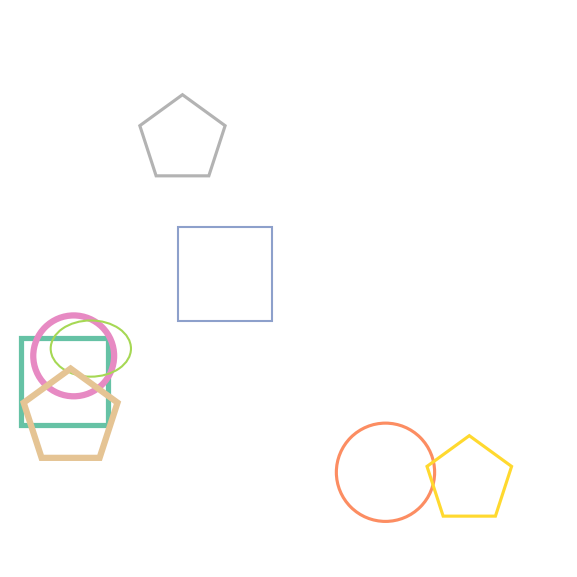[{"shape": "square", "thickness": 2.5, "radius": 0.38, "center": [0.112, 0.338]}, {"shape": "circle", "thickness": 1.5, "radius": 0.43, "center": [0.668, 0.181]}, {"shape": "square", "thickness": 1, "radius": 0.41, "center": [0.389, 0.525]}, {"shape": "circle", "thickness": 3, "radius": 0.35, "center": [0.128, 0.383]}, {"shape": "oval", "thickness": 1, "radius": 0.35, "center": [0.157, 0.396]}, {"shape": "pentagon", "thickness": 1.5, "radius": 0.39, "center": [0.813, 0.168]}, {"shape": "pentagon", "thickness": 3, "radius": 0.43, "center": [0.122, 0.275]}, {"shape": "pentagon", "thickness": 1.5, "radius": 0.39, "center": [0.316, 0.757]}]